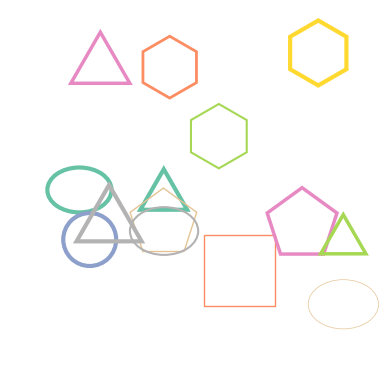[{"shape": "triangle", "thickness": 3, "radius": 0.35, "center": [0.425, 0.49]}, {"shape": "oval", "thickness": 3, "radius": 0.42, "center": [0.206, 0.507]}, {"shape": "hexagon", "thickness": 2, "radius": 0.4, "center": [0.441, 0.826]}, {"shape": "square", "thickness": 1, "radius": 0.46, "center": [0.623, 0.297]}, {"shape": "circle", "thickness": 3, "radius": 0.34, "center": [0.233, 0.378]}, {"shape": "pentagon", "thickness": 2.5, "radius": 0.48, "center": [0.785, 0.417]}, {"shape": "triangle", "thickness": 2.5, "radius": 0.44, "center": [0.261, 0.828]}, {"shape": "hexagon", "thickness": 1.5, "radius": 0.42, "center": [0.568, 0.646]}, {"shape": "triangle", "thickness": 2.5, "radius": 0.34, "center": [0.892, 0.375]}, {"shape": "hexagon", "thickness": 3, "radius": 0.42, "center": [0.827, 0.862]}, {"shape": "oval", "thickness": 0.5, "radius": 0.46, "center": [0.892, 0.21]}, {"shape": "pentagon", "thickness": 1, "radius": 0.45, "center": [0.424, 0.42]}, {"shape": "triangle", "thickness": 3, "radius": 0.49, "center": [0.283, 0.422]}, {"shape": "oval", "thickness": 1.5, "radius": 0.44, "center": [0.426, 0.4]}]